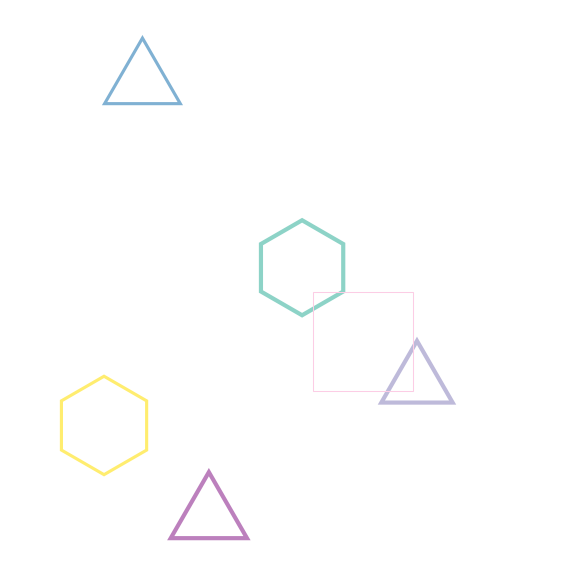[{"shape": "hexagon", "thickness": 2, "radius": 0.41, "center": [0.523, 0.536]}, {"shape": "triangle", "thickness": 2, "radius": 0.36, "center": [0.722, 0.338]}, {"shape": "triangle", "thickness": 1.5, "radius": 0.38, "center": [0.247, 0.857]}, {"shape": "square", "thickness": 0.5, "radius": 0.43, "center": [0.629, 0.408]}, {"shape": "triangle", "thickness": 2, "radius": 0.38, "center": [0.362, 0.105]}, {"shape": "hexagon", "thickness": 1.5, "radius": 0.43, "center": [0.18, 0.262]}]